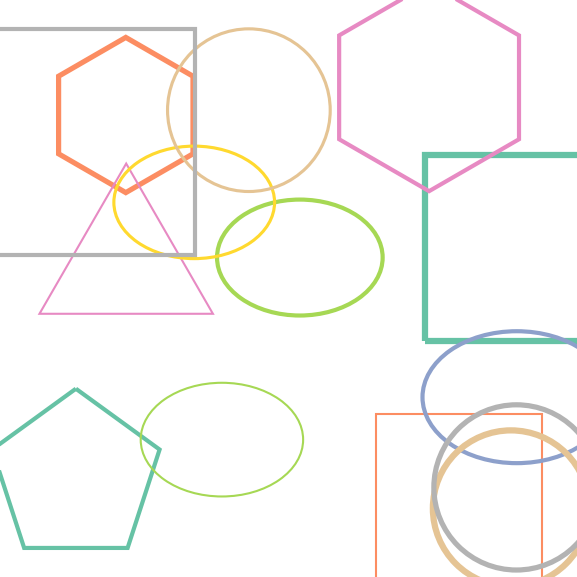[{"shape": "square", "thickness": 3, "radius": 0.81, "center": [0.897, 0.57]}, {"shape": "pentagon", "thickness": 2, "radius": 0.76, "center": [0.131, 0.174]}, {"shape": "hexagon", "thickness": 2.5, "radius": 0.67, "center": [0.218, 0.8]}, {"shape": "square", "thickness": 1, "radius": 0.72, "center": [0.795, 0.139]}, {"shape": "oval", "thickness": 2, "radius": 0.82, "center": [0.895, 0.311]}, {"shape": "triangle", "thickness": 1, "radius": 0.87, "center": [0.219, 0.542]}, {"shape": "hexagon", "thickness": 2, "radius": 0.9, "center": [0.743, 0.848]}, {"shape": "oval", "thickness": 2, "radius": 0.72, "center": [0.519, 0.553]}, {"shape": "oval", "thickness": 1, "radius": 0.7, "center": [0.384, 0.238]}, {"shape": "oval", "thickness": 1.5, "radius": 0.7, "center": [0.336, 0.649]}, {"shape": "circle", "thickness": 3, "radius": 0.68, "center": [0.885, 0.119]}, {"shape": "circle", "thickness": 1.5, "radius": 0.7, "center": [0.431, 0.808]}, {"shape": "square", "thickness": 2, "radius": 0.98, "center": [0.141, 0.753]}, {"shape": "circle", "thickness": 2.5, "radius": 0.72, "center": [0.894, 0.155]}]